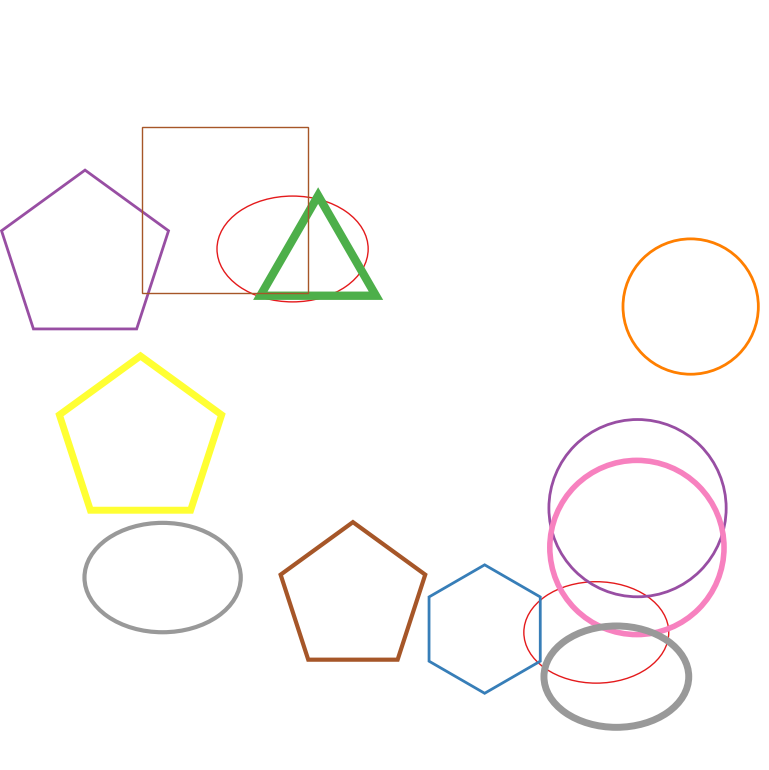[{"shape": "oval", "thickness": 0.5, "radius": 0.47, "center": [0.774, 0.179]}, {"shape": "oval", "thickness": 0.5, "radius": 0.49, "center": [0.38, 0.677]}, {"shape": "hexagon", "thickness": 1, "radius": 0.42, "center": [0.629, 0.183]}, {"shape": "triangle", "thickness": 3, "radius": 0.43, "center": [0.413, 0.659]}, {"shape": "pentagon", "thickness": 1, "radius": 0.57, "center": [0.11, 0.665]}, {"shape": "circle", "thickness": 1, "radius": 0.58, "center": [0.828, 0.34]}, {"shape": "circle", "thickness": 1, "radius": 0.44, "center": [0.897, 0.602]}, {"shape": "pentagon", "thickness": 2.5, "radius": 0.55, "center": [0.182, 0.427]}, {"shape": "square", "thickness": 0.5, "radius": 0.54, "center": [0.292, 0.728]}, {"shape": "pentagon", "thickness": 1.5, "radius": 0.49, "center": [0.458, 0.223]}, {"shape": "circle", "thickness": 2, "radius": 0.57, "center": [0.827, 0.289]}, {"shape": "oval", "thickness": 1.5, "radius": 0.51, "center": [0.211, 0.25]}, {"shape": "oval", "thickness": 2.5, "radius": 0.47, "center": [0.8, 0.121]}]